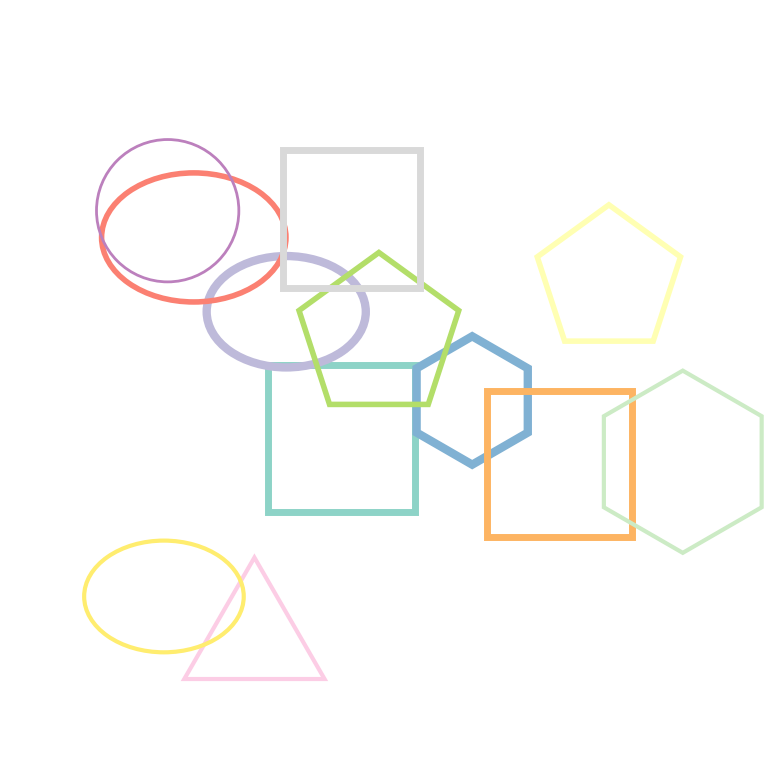[{"shape": "square", "thickness": 2.5, "radius": 0.48, "center": [0.443, 0.43]}, {"shape": "pentagon", "thickness": 2, "radius": 0.49, "center": [0.791, 0.636]}, {"shape": "oval", "thickness": 3, "radius": 0.52, "center": [0.372, 0.595]}, {"shape": "oval", "thickness": 2, "radius": 0.6, "center": [0.252, 0.692]}, {"shape": "hexagon", "thickness": 3, "radius": 0.42, "center": [0.613, 0.48]}, {"shape": "square", "thickness": 2.5, "radius": 0.47, "center": [0.727, 0.397]}, {"shape": "pentagon", "thickness": 2, "radius": 0.55, "center": [0.492, 0.563]}, {"shape": "triangle", "thickness": 1.5, "radius": 0.53, "center": [0.33, 0.171]}, {"shape": "square", "thickness": 2.5, "radius": 0.45, "center": [0.456, 0.715]}, {"shape": "circle", "thickness": 1, "radius": 0.46, "center": [0.218, 0.726]}, {"shape": "hexagon", "thickness": 1.5, "radius": 0.59, "center": [0.887, 0.4]}, {"shape": "oval", "thickness": 1.5, "radius": 0.52, "center": [0.213, 0.225]}]